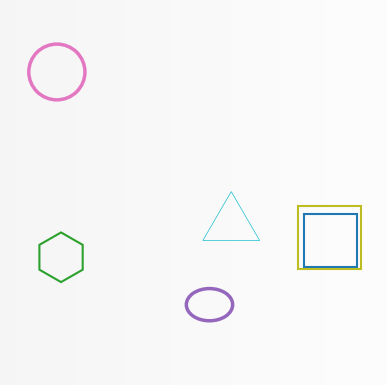[{"shape": "square", "thickness": 1.5, "radius": 0.34, "center": [0.854, 0.375]}, {"shape": "hexagon", "thickness": 1.5, "radius": 0.32, "center": [0.158, 0.332]}, {"shape": "oval", "thickness": 2.5, "radius": 0.3, "center": [0.541, 0.209]}, {"shape": "circle", "thickness": 2.5, "radius": 0.36, "center": [0.147, 0.813]}, {"shape": "square", "thickness": 1.5, "radius": 0.41, "center": [0.85, 0.383]}, {"shape": "triangle", "thickness": 0.5, "radius": 0.42, "center": [0.597, 0.418]}]